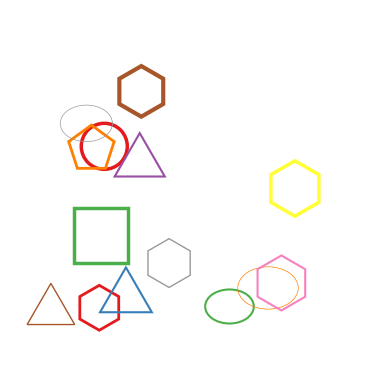[{"shape": "hexagon", "thickness": 2, "radius": 0.29, "center": [0.258, 0.201]}, {"shape": "circle", "thickness": 2.5, "radius": 0.3, "center": [0.271, 0.62]}, {"shape": "triangle", "thickness": 1.5, "radius": 0.39, "center": [0.327, 0.228]}, {"shape": "square", "thickness": 2.5, "radius": 0.35, "center": [0.262, 0.388]}, {"shape": "oval", "thickness": 1.5, "radius": 0.32, "center": [0.596, 0.204]}, {"shape": "triangle", "thickness": 1.5, "radius": 0.38, "center": [0.363, 0.579]}, {"shape": "oval", "thickness": 0.5, "radius": 0.39, "center": [0.696, 0.252]}, {"shape": "pentagon", "thickness": 2, "radius": 0.31, "center": [0.237, 0.613]}, {"shape": "hexagon", "thickness": 2.5, "radius": 0.36, "center": [0.766, 0.51]}, {"shape": "hexagon", "thickness": 3, "radius": 0.33, "center": [0.367, 0.763]}, {"shape": "triangle", "thickness": 1, "radius": 0.36, "center": [0.132, 0.193]}, {"shape": "hexagon", "thickness": 1.5, "radius": 0.36, "center": [0.731, 0.265]}, {"shape": "hexagon", "thickness": 1, "radius": 0.32, "center": [0.439, 0.317]}, {"shape": "oval", "thickness": 0.5, "radius": 0.34, "center": [0.224, 0.68]}]